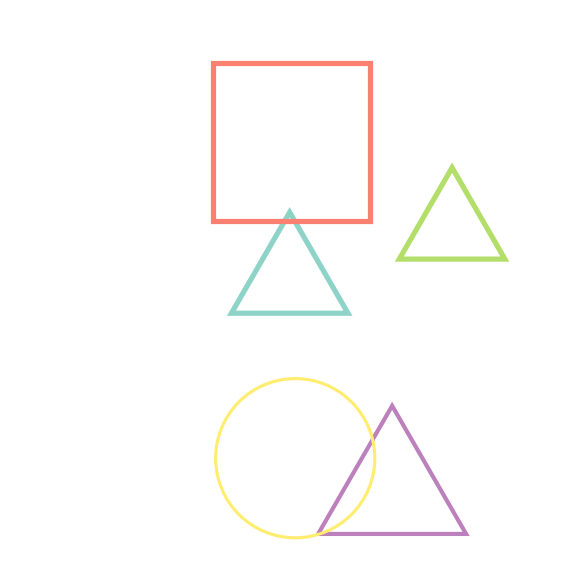[{"shape": "triangle", "thickness": 2.5, "radius": 0.58, "center": [0.502, 0.515]}, {"shape": "square", "thickness": 2.5, "radius": 0.68, "center": [0.505, 0.753]}, {"shape": "triangle", "thickness": 2.5, "radius": 0.53, "center": [0.783, 0.603]}, {"shape": "triangle", "thickness": 2, "radius": 0.74, "center": [0.679, 0.149]}, {"shape": "circle", "thickness": 1.5, "radius": 0.69, "center": [0.511, 0.206]}]